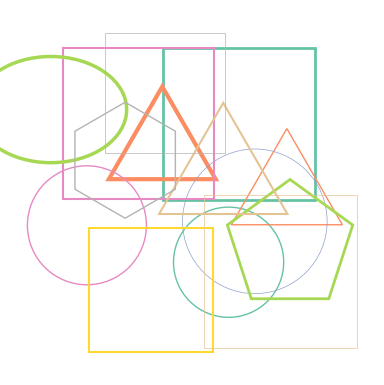[{"shape": "square", "thickness": 2, "radius": 0.99, "center": [0.621, 0.678]}, {"shape": "circle", "thickness": 1, "radius": 0.72, "center": [0.594, 0.319]}, {"shape": "triangle", "thickness": 3, "radius": 0.8, "center": [0.421, 0.615]}, {"shape": "triangle", "thickness": 1, "radius": 0.83, "center": [0.745, 0.499]}, {"shape": "circle", "thickness": 0.5, "radius": 0.94, "center": [0.662, 0.425]}, {"shape": "square", "thickness": 1.5, "radius": 0.98, "center": [0.36, 0.679]}, {"shape": "circle", "thickness": 1, "radius": 0.77, "center": [0.226, 0.415]}, {"shape": "pentagon", "thickness": 2, "radius": 0.86, "center": [0.753, 0.363]}, {"shape": "oval", "thickness": 2.5, "radius": 0.99, "center": [0.132, 0.715]}, {"shape": "square", "thickness": 1.5, "radius": 0.8, "center": [0.392, 0.247]}, {"shape": "triangle", "thickness": 1.5, "radius": 0.96, "center": [0.58, 0.54]}, {"shape": "square", "thickness": 0.5, "radius": 0.99, "center": [0.728, 0.294]}, {"shape": "hexagon", "thickness": 1, "radius": 0.75, "center": [0.325, 0.584]}, {"shape": "square", "thickness": 0.5, "radius": 0.78, "center": [0.428, 0.759]}]